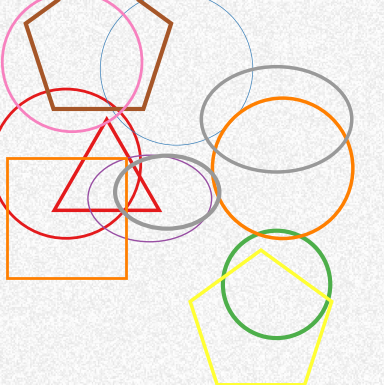[{"shape": "triangle", "thickness": 2.5, "radius": 0.79, "center": [0.277, 0.532]}, {"shape": "circle", "thickness": 2, "radius": 0.97, "center": [0.172, 0.575]}, {"shape": "circle", "thickness": 0.5, "radius": 0.99, "center": [0.459, 0.821]}, {"shape": "circle", "thickness": 3, "radius": 0.7, "center": [0.718, 0.261]}, {"shape": "oval", "thickness": 1, "radius": 0.8, "center": [0.389, 0.484]}, {"shape": "circle", "thickness": 2.5, "radius": 0.91, "center": [0.734, 0.563]}, {"shape": "square", "thickness": 2, "radius": 0.78, "center": [0.173, 0.434]}, {"shape": "pentagon", "thickness": 2.5, "radius": 0.97, "center": [0.678, 0.157]}, {"shape": "pentagon", "thickness": 3, "radius": 0.99, "center": [0.256, 0.878]}, {"shape": "circle", "thickness": 2, "radius": 0.91, "center": [0.187, 0.839]}, {"shape": "oval", "thickness": 2.5, "radius": 0.98, "center": [0.718, 0.69]}, {"shape": "oval", "thickness": 3, "radius": 0.68, "center": [0.434, 0.501]}]